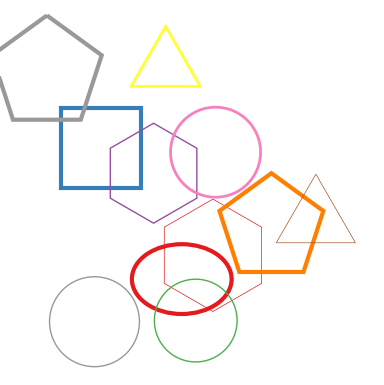[{"shape": "hexagon", "thickness": 0.5, "radius": 0.73, "center": [0.553, 0.337]}, {"shape": "oval", "thickness": 3, "radius": 0.65, "center": [0.472, 0.275]}, {"shape": "square", "thickness": 3, "radius": 0.52, "center": [0.262, 0.617]}, {"shape": "circle", "thickness": 1, "radius": 0.54, "center": [0.508, 0.167]}, {"shape": "hexagon", "thickness": 1, "radius": 0.65, "center": [0.399, 0.55]}, {"shape": "pentagon", "thickness": 3, "radius": 0.71, "center": [0.705, 0.408]}, {"shape": "triangle", "thickness": 2, "radius": 0.52, "center": [0.43, 0.828]}, {"shape": "triangle", "thickness": 0.5, "radius": 0.59, "center": [0.82, 0.429]}, {"shape": "circle", "thickness": 2, "radius": 0.58, "center": [0.56, 0.605]}, {"shape": "pentagon", "thickness": 3, "radius": 0.75, "center": [0.122, 0.81]}, {"shape": "circle", "thickness": 1, "radius": 0.58, "center": [0.245, 0.164]}]